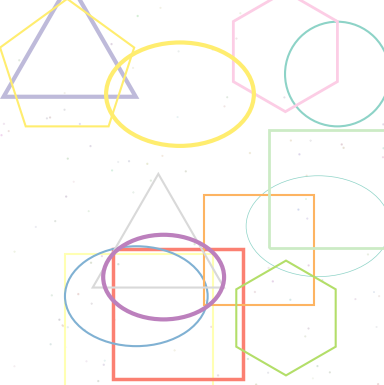[{"shape": "oval", "thickness": 0.5, "radius": 0.94, "center": [0.826, 0.412]}, {"shape": "circle", "thickness": 1.5, "radius": 0.68, "center": [0.876, 0.808]}, {"shape": "square", "thickness": 1.5, "radius": 0.96, "center": [0.36, 0.147]}, {"shape": "triangle", "thickness": 3, "radius": 0.99, "center": [0.181, 0.848]}, {"shape": "square", "thickness": 2.5, "radius": 0.84, "center": [0.461, 0.185]}, {"shape": "oval", "thickness": 1.5, "radius": 0.93, "center": [0.354, 0.231]}, {"shape": "square", "thickness": 1.5, "radius": 0.71, "center": [0.672, 0.351]}, {"shape": "hexagon", "thickness": 1.5, "radius": 0.75, "center": [0.743, 0.174]}, {"shape": "hexagon", "thickness": 2, "radius": 0.78, "center": [0.741, 0.866]}, {"shape": "triangle", "thickness": 1.5, "radius": 0.98, "center": [0.411, 0.352]}, {"shape": "oval", "thickness": 3, "radius": 0.79, "center": [0.425, 0.28]}, {"shape": "square", "thickness": 2, "radius": 0.77, "center": [0.853, 0.508]}, {"shape": "pentagon", "thickness": 1.5, "radius": 0.92, "center": [0.174, 0.82]}, {"shape": "oval", "thickness": 3, "radius": 0.96, "center": [0.467, 0.755]}]